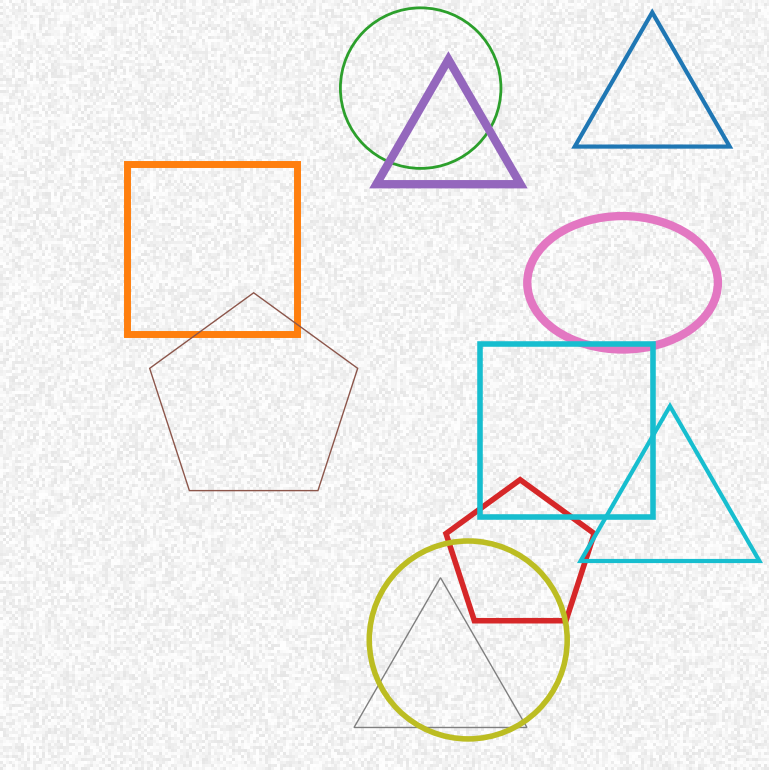[{"shape": "triangle", "thickness": 1.5, "radius": 0.58, "center": [0.847, 0.868]}, {"shape": "square", "thickness": 2.5, "radius": 0.55, "center": [0.275, 0.677]}, {"shape": "circle", "thickness": 1, "radius": 0.52, "center": [0.546, 0.886]}, {"shape": "pentagon", "thickness": 2, "radius": 0.51, "center": [0.676, 0.276]}, {"shape": "triangle", "thickness": 3, "radius": 0.54, "center": [0.582, 0.815]}, {"shape": "pentagon", "thickness": 0.5, "radius": 0.71, "center": [0.329, 0.478]}, {"shape": "oval", "thickness": 3, "radius": 0.62, "center": [0.809, 0.633]}, {"shape": "triangle", "thickness": 0.5, "radius": 0.65, "center": [0.572, 0.12]}, {"shape": "circle", "thickness": 2, "radius": 0.64, "center": [0.608, 0.169]}, {"shape": "square", "thickness": 2, "radius": 0.56, "center": [0.736, 0.441]}, {"shape": "triangle", "thickness": 1.5, "radius": 0.67, "center": [0.87, 0.338]}]